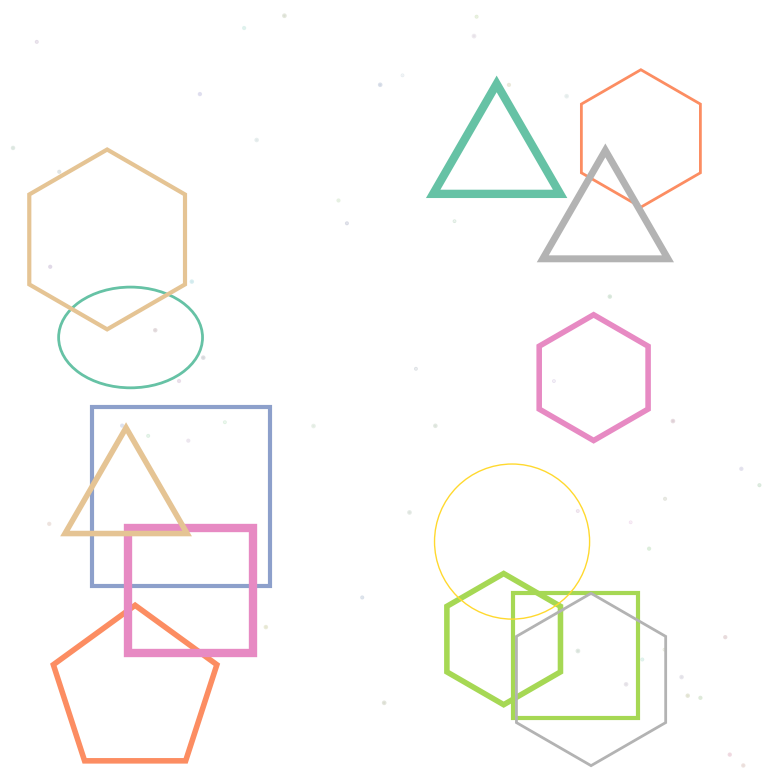[{"shape": "triangle", "thickness": 3, "radius": 0.48, "center": [0.645, 0.796]}, {"shape": "oval", "thickness": 1, "radius": 0.47, "center": [0.17, 0.562]}, {"shape": "pentagon", "thickness": 2, "radius": 0.56, "center": [0.175, 0.102]}, {"shape": "hexagon", "thickness": 1, "radius": 0.45, "center": [0.832, 0.82]}, {"shape": "square", "thickness": 1.5, "radius": 0.58, "center": [0.235, 0.355]}, {"shape": "hexagon", "thickness": 2, "radius": 0.41, "center": [0.771, 0.51]}, {"shape": "square", "thickness": 3, "radius": 0.41, "center": [0.248, 0.233]}, {"shape": "square", "thickness": 1.5, "radius": 0.41, "center": [0.747, 0.148]}, {"shape": "hexagon", "thickness": 2, "radius": 0.43, "center": [0.654, 0.17]}, {"shape": "circle", "thickness": 0.5, "radius": 0.5, "center": [0.665, 0.297]}, {"shape": "triangle", "thickness": 2, "radius": 0.46, "center": [0.164, 0.353]}, {"shape": "hexagon", "thickness": 1.5, "radius": 0.58, "center": [0.139, 0.689]}, {"shape": "hexagon", "thickness": 1, "radius": 0.56, "center": [0.768, 0.118]}, {"shape": "triangle", "thickness": 2.5, "radius": 0.47, "center": [0.786, 0.711]}]